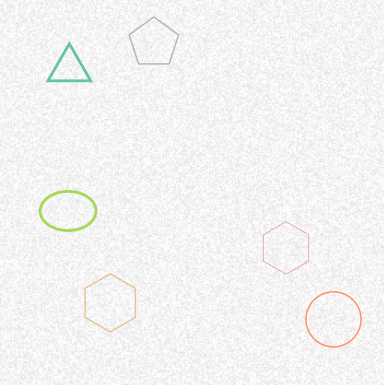[{"shape": "triangle", "thickness": 2, "radius": 0.32, "center": [0.18, 0.822]}, {"shape": "circle", "thickness": 1, "radius": 0.36, "center": [0.866, 0.171]}, {"shape": "hexagon", "thickness": 0.5, "radius": 0.34, "center": [0.743, 0.356]}, {"shape": "oval", "thickness": 2, "radius": 0.36, "center": [0.177, 0.452]}, {"shape": "hexagon", "thickness": 1, "radius": 0.38, "center": [0.286, 0.213]}, {"shape": "pentagon", "thickness": 1, "radius": 0.34, "center": [0.4, 0.889]}]